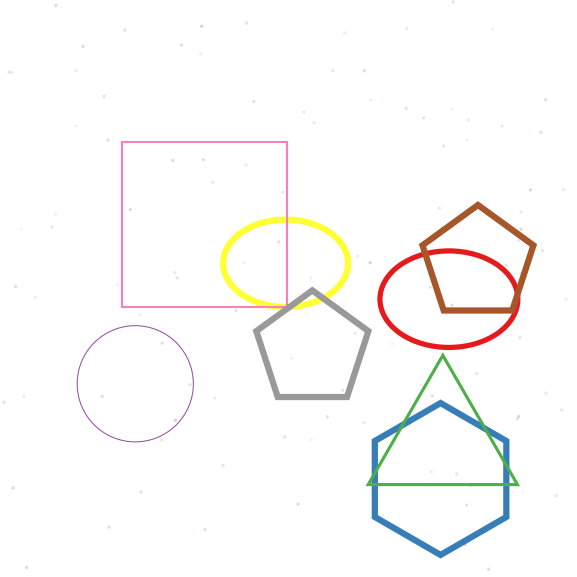[{"shape": "oval", "thickness": 2.5, "radius": 0.6, "center": [0.777, 0.481]}, {"shape": "hexagon", "thickness": 3, "radius": 0.66, "center": [0.763, 0.17]}, {"shape": "triangle", "thickness": 1.5, "radius": 0.75, "center": [0.767, 0.235]}, {"shape": "circle", "thickness": 0.5, "radius": 0.5, "center": [0.234, 0.335]}, {"shape": "oval", "thickness": 3, "radius": 0.54, "center": [0.495, 0.543]}, {"shape": "pentagon", "thickness": 3, "radius": 0.5, "center": [0.828, 0.543]}, {"shape": "square", "thickness": 1, "radius": 0.71, "center": [0.355, 0.61]}, {"shape": "pentagon", "thickness": 3, "radius": 0.51, "center": [0.541, 0.394]}]